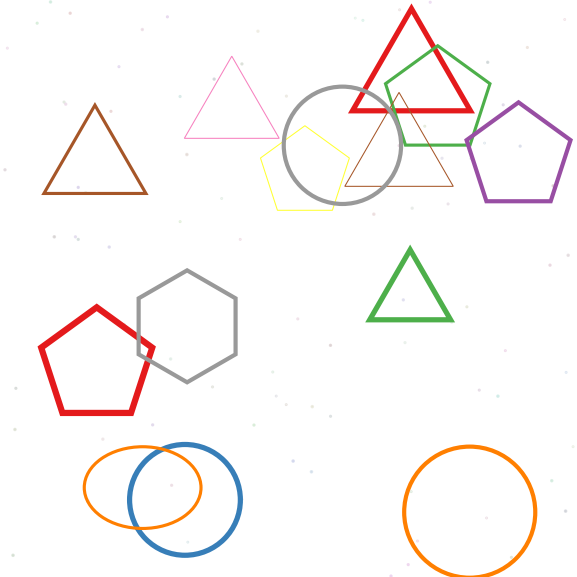[{"shape": "pentagon", "thickness": 3, "radius": 0.51, "center": [0.167, 0.366]}, {"shape": "triangle", "thickness": 2.5, "radius": 0.59, "center": [0.713, 0.866]}, {"shape": "circle", "thickness": 2.5, "radius": 0.48, "center": [0.32, 0.134]}, {"shape": "triangle", "thickness": 2.5, "radius": 0.4, "center": [0.71, 0.486]}, {"shape": "pentagon", "thickness": 1.5, "radius": 0.48, "center": [0.758, 0.825]}, {"shape": "pentagon", "thickness": 2, "radius": 0.47, "center": [0.898, 0.727]}, {"shape": "circle", "thickness": 2, "radius": 0.57, "center": [0.813, 0.112]}, {"shape": "oval", "thickness": 1.5, "radius": 0.51, "center": [0.247, 0.155]}, {"shape": "pentagon", "thickness": 0.5, "radius": 0.4, "center": [0.528, 0.7]}, {"shape": "triangle", "thickness": 0.5, "radius": 0.54, "center": [0.691, 0.731]}, {"shape": "triangle", "thickness": 1.5, "radius": 0.51, "center": [0.164, 0.715]}, {"shape": "triangle", "thickness": 0.5, "radius": 0.47, "center": [0.401, 0.807]}, {"shape": "circle", "thickness": 2, "radius": 0.51, "center": [0.593, 0.748]}, {"shape": "hexagon", "thickness": 2, "radius": 0.48, "center": [0.324, 0.434]}]